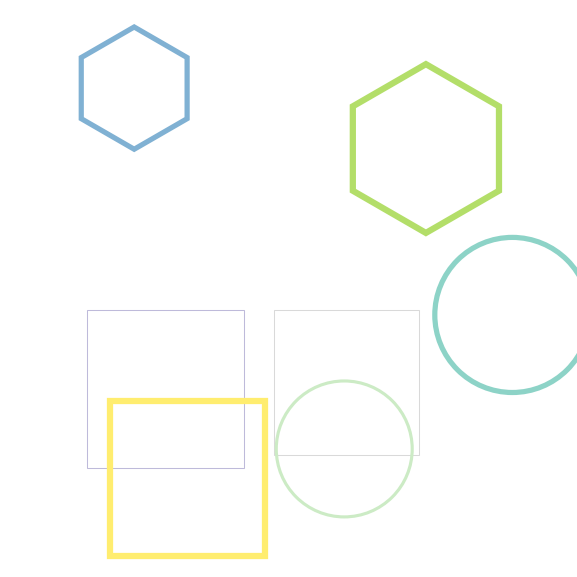[{"shape": "circle", "thickness": 2.5, "radius": 0.67, "center": [0.887, 0.454]}, {"shape": "square", "thickness": 0.5, "radius": 0.68, "center": [0.287, 0.326]}, {"shape": "hexagon", "thickness": 2.5, "radius": 0.53, "center": [0.232, 0.847]}, {"shape": "hexagon", "thickness": 3, "radius": 0.73, "center": [0.737, 0.742]}, {"shape": "square", "thickness": 0.5, "radius": 0.63, "center": [0.601, 0.336]}, {"shape": "circle", "thickness": 1.5, "radius": 0.59, "center": [0.596, 0.222]}, {"shape": "square", "thickness": 3, "radius": 0.67, "center": [0.325, 0.17]}]